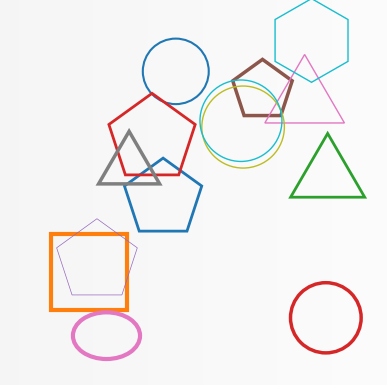[{"shape": "pentagon", "thickness": 2, "radius": 0.52, "center": [0.421, 0.484]}, {"shape": "circle", "thickness": 1.5, "radius": 0.43, "center": [0.454, 0.815]}, {"shape": "square", "thickness": 3, "radius": 0.49, "center": [0.23, 0.294]}, {"shape": "triangle", "thickness": 2, "radius": 0.55, "center": [0.846, 0.543]}, {"shape": "circle", "thickness": 2.5, "radius": 0.46, "center": [0.841, 0.175]}, {"shape": "pentagon", "thickness": 2, "radius": 0.59, "center": [0.392, 0.64]}, {"shape": "pentagon", "thickness": 0.5, "radius": 0.55, "center": [0.25, 0.322]}, {"shape": "pentagon", "thickness": 2.5, "radius": 0.4, "center": [0.677, 0.765]}, {"shape": "oval", "thickness": 3, "radius": 0.43, "center": [0.275, 0.128]}, {"shape": "triangle", "thickness": 1, "radius": 0.59, "center": [0.786, 0.74]}, {"shape": "triangle", "thickness": 2.5, "radius": 0.45, "center": [0.333, 0.568]}, {"shape": "circle", "thickness": 1, "radius": 0.53, "center": [0.627, 0.67]}, {"shape": "hexagon", "thickness": 1, "radius": 0.54, "center": [0.804, 0.895]}, {"shape": "circle", "thickness": 1, "radius": 0.53, "center": [0.622, 0.686]}]